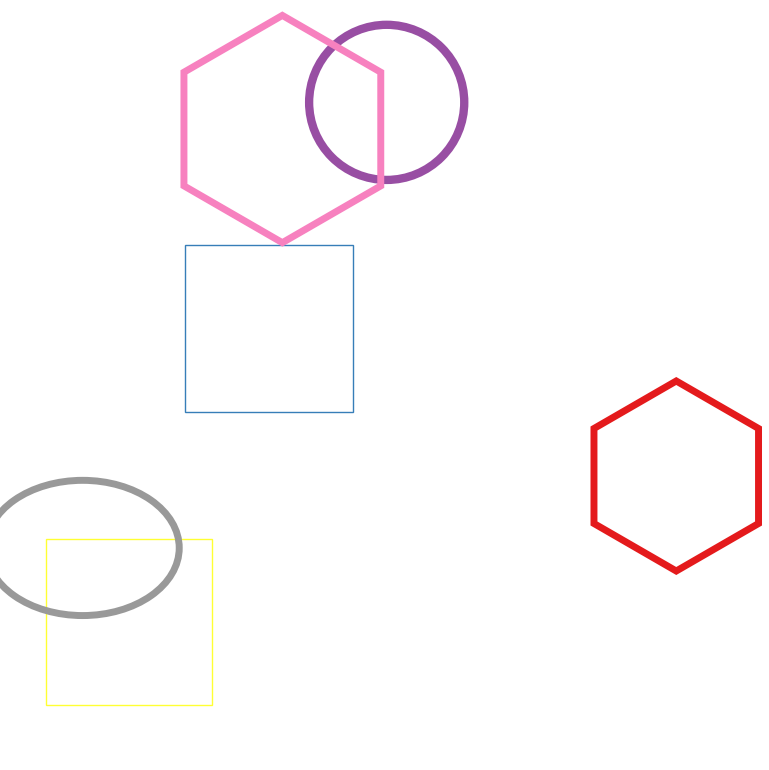[{"shape": "hexagon", "thickness": 2.5, "radius": 0.62, "center": [0.878, 0.382]}, {"shape": "square", "thickness": 0.5, "radius": 0.54, "center": [0.349, 0.573]}, {"shape": "circle", "thickness": 3, "radius": 0.5, "center": [0.502, 0.867]}, {"shape": "square", "thickness": 0.5, "radius": 0.54, "center": [0.168, 0.192]}, {"shape": "hexagon", "thickness": 2.5, "radius": 0.74, "center": [0.367, 0.832]}, {"shape": "oval", "thickness": 2.5, "radius": 0.63, "center": [0.107, 0.288]}]